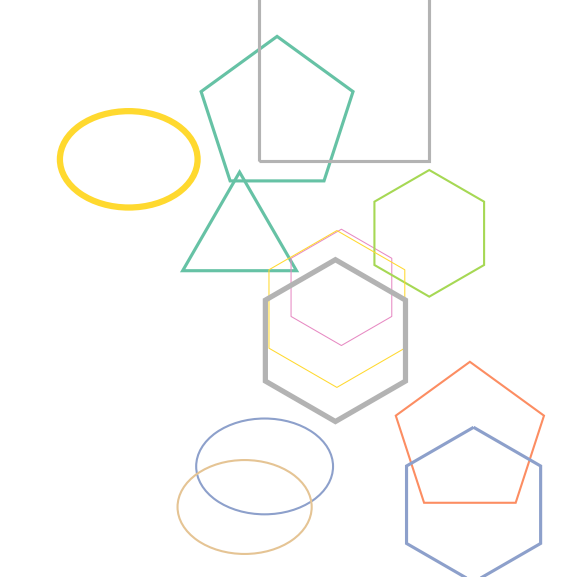[{"shape": "pentagon", "thickness": 1.5, "radius": 0.69, "center": [0.48, 0.798]}, {"shape": "triangle", "thickness": 1.5, "radius": 0.57, "center": [0.415, 0.587]}, {"shape": "pentagon", "thickness": 1, "radius": 0.67, "center": [0.814, 0.238]}, {"shape": "oval", "thickness": 1, "radius": 0.59, "center": [0.458, 0.191]}, {"shape": "hexagon", "thickness": 1.5, "radius": 0.67, "center": [0.82, 0.125]}, {"shape": "hexagon", "thickness": 0.5, "radius": 0.5, "center": [0.591, 0.502]}, {"shape": "hexagon", "thickness": 1, "radius": 0.55, "center": [0.743, 0.595]}, {"shape": "hexagon", "thickness": 0.5, "radius": 0.68, "center": [0.583, 0.464]}, {"shape": "oval", "thickness": 3, "radius": 0.6, "center": [0.223, 0.723]}, {"shape": "oval", "thickness": 1, "radius": 0.58, "center": [0.424, 0.121]}, {"shape": "hexagon", "thickness": 2.5, "radius": 0.7, "center": [0.581, 0.409]}, {"shape": "square", "thickness": 1.5, "radius": 0.74, "center": [0.596, 0.868]}]